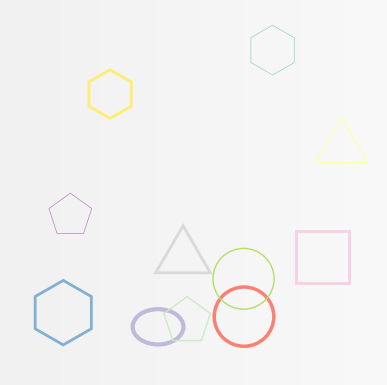[{"shape": "hexagon", "thickness": 0.5, "radius": 0.32, "center": [0.703, 0.87]}, {"shape": "triangle", "thickness": 1, "radius": 0.39, "center": [0.881, 0.617]}, {"shape": "oval", "thickness": 3, "radius": 0.33, "center": [0.408, 0.151]}, {"shape": "circle", "thickness": 2.5, "radius": 0.38, "center": [0.63, 0.178]}, {"shape": "hexagon", "thickness": 2, "radius": 0.42, "center": [0.163, 0.188]}, {"shape": "circle", "thickness": 1, "radius": 0.39, "center": [0.628, 0.276]}, {"shape": "square", "thickness": 2, "radius": 0.34, "center": [0.831, 0.333]}, {"shape": "triangle", "thickness": 2, "radius": 0.41, "center": [0.472, 0.332]}, {"shape": "pentagon", "thickness": 0.5, "radius": 0.29, "center": [0.182, 0.44]}, {"shape": "pentagon", "thickness": 1, "radius": 0.32, "center": [0.483, 0.166]}, {"shape": "hexagon", "thickness": 2, "radius": 0.32, "center": [0.284, 0.756]}]